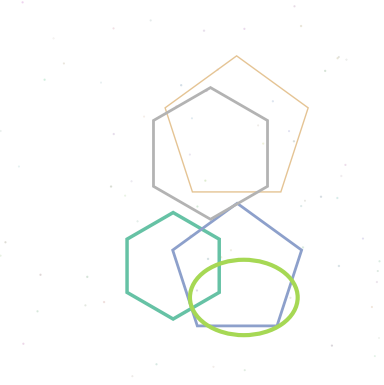[{"shape": "hexagon", "thickness": 2.5, "radius": 0.69, "center": [0.45, 0.31]}, {"shape": "pentagon", "thickness": 2, "radius": 0.88, "center": [0.616, 0.296]}, {"shape": "oval", "thickness": 3, "radius": 0.7, "center": [0.633, 0.227]}, {"shape": "pentagon", "thickness": 1, "radius": 0.98, "center": [0.615, 0.66]}, {"shape": "hexagon", "thickness": 2, "radius": 0.85, "center": [0.547, 0.601]}]